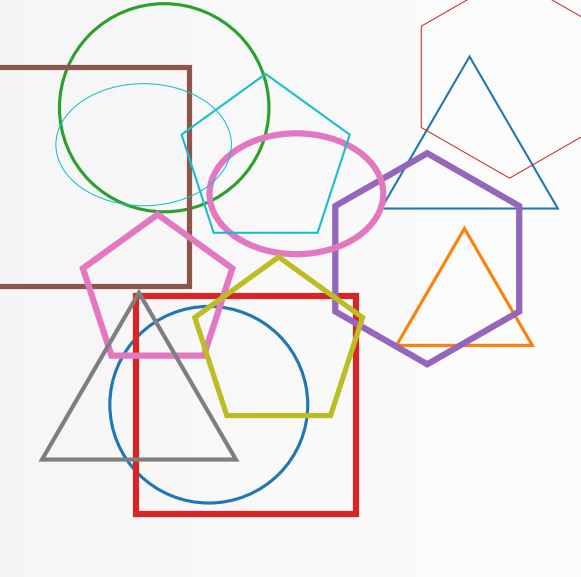[{"shape": "triangle", "thickness": 1, "radius": 0.88, "center": [0.808, 0.726]}, {"shape": "circle", "thickness": 1.5, "radius": 0.85, "center": [0.359, 0.298]}, {"shape": "triangle", "thickness": 1.5, "radius": 0.67, "center": [0.799, 0.469]}, {"shape": "circle", "thickness": 1.5, "radius": 0.9, "center": [0.283, 0.813]}, {"shape": "square", "thickness": 3, "radius": 0.95, "center": [0.423, 0.297]}, {"shape": "hexagon", "thickness": 0.5, "radius": 0.88, "center": [0.877, 0.866]}, {"shape": "hexagon", "thickness": 3, "radius": 0.91, "center": [0.735, 0.551]}, {"shape": "square", "thickness": 2.5, "radius": 0.95, "center": [0.136, 0.693]}, {"shape": "oval", "thickness": 3, "radius": 0.75, "center": [0.51, 0.664]}, {"shape": "pentagon", "thickness": 3, "radius": 0.68, "center": [0.271, 0.493]}, {"shape": "triangle", "thickness": 2, "radius": 0.96, "center": [0.239, 0.3]}, {"shape": "pentagon", "thickness": 2.5, "radius": 0.76, "center": [0.479, 0.402]}, {"shape": "oval", "thickness": 0.5, "radius": 0.76, "center": [0.247, 0.749]}, {"shape": "pentagon", "thickness": 1, "radius": 0.76, "center": [0.457, 0.719]}]